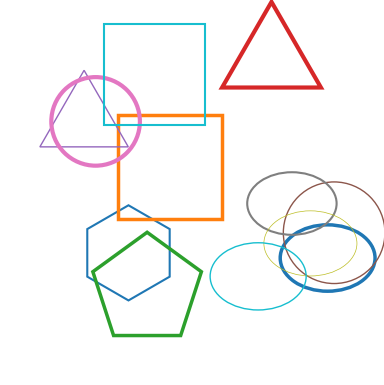[{"shape": "hexagon", "thickness": 1.5, "radius": 0.62, "center": [0.334, 0.343]}, {"shape": "oval", "thickness": 2.5, "radius": 0.62, "center": [0.851, 0.33]}, {"shape": "square", "thickness": 2.5, "radius": 0.67, "center": [0.441, 0.566]}, {"shape": "pentagon", "thickness": 2.5, "radius": 0.74, "center": [0.382, 0.248]}, {"shape": "triangle", "thickness": 3, "radius": 0.74, "center": [0.705, 0.847]}, {"shape": "triangle", "thickness": 1, "radius": 0.66, "center": [0.218, 0.685]}, {"shape": "circle", "thickness": 1, "radius": 0.66, "center": [0.868, 0.395]}, {"shape": "circle", "thickness": 3, "radius": 0.58, "center": [0.248, 0.685]}, {"shape": "oval", "thickness": 1.5, "radius": 0.58, "center": [0.758, 0.471]}, {"shape": "oval", "thickness": 0.5, "radius": 0.6, "center": [0.806, 0.368]}, {"shape": "square", "thickness": 1.5, "radius": 0.65, "center": [0.402, 0.807]}, {"shape": "oval", "thickness": 1, "radius": 0.62, "center": [0.671, 0.282]}]